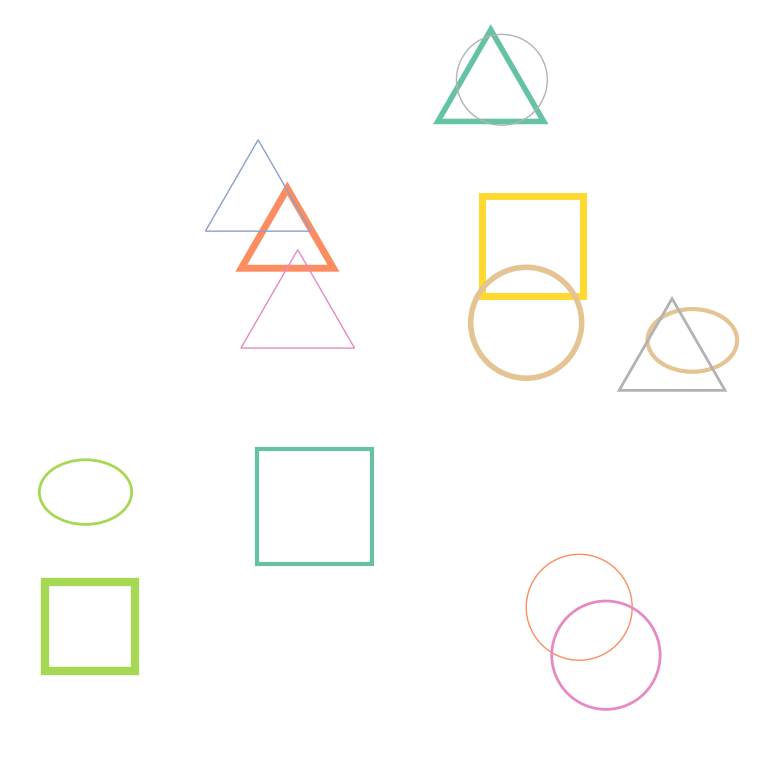[{"shape": "triangle", "thickness": 2, "radius": 0.4, "center": [0.637, 0.882]}, {"shape": "square", "thickness": 1.5, "radius": 0.37, "center": [0.408, 0.342]}, {"shape": "circle", "thickness": 0.5, "radius": 0.34, "center": [0.752, 0.211]}, {"shape": "triangle", "thickness": 2.5, "radius": 0.35, "center": [0.373, 0.686]}, {"shape": "triangle", "thickness": 0.5, "radius": 0.4, "center": [0.335, 0.739]}, {"shape": "circle", "thickness": 1, "radius": 0.35, "center": [0.787, 0.149]}, {"shape": "triangle", "thickness": 0.5, "radius": 0.43, "center": [0.387, 0.591]}, {"shape": "oval", "thickness": 1, "radius": 0.3, "center": [0.111, 0.361]}, {"shape": "square", "thickness": 3, "radius": 0.29, "center": [0.117, 0.186]}, {"shape": "square", "thickness": 2.5, "radius": 0.33, "center": [0.692, 0.681]}, {"shape": "oval", "thickness": 1.5, "radius": 0.29, "center": [0.899, 0.558]}, {"shape": "circle", "thickness": 2, "radius": 0.36, "center": [0.683, 0.581]}, {"shape": "triangle", "thickness": 1, "radius": 0.4, "center": [0.873, 0.533]}, {"shape": "circle", "thickness": 0.5, "radius": 0.29, "center": [0.652, 0.896]}]